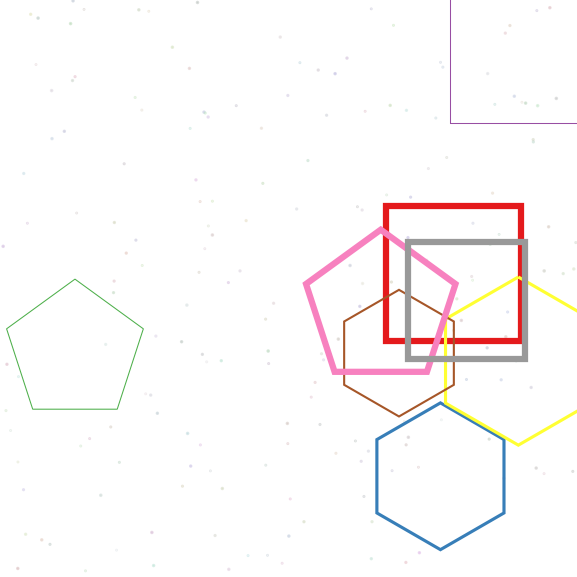[{"shape": "square", "thickness": 3, "radius": 0.58, "center": [0.786, 0.525]}, {"shape": "hexagon", "thickness": 1.5, "radius": 0.64, "center": [0.763, 0.174]}, {"shape": "pentagon", "thickness": 0.5, "radius": 0.62, "center": [0.13, 0.391]}, {"shape": "square", "thickness": 0.5, "radius": 0.57, "center": [0.893, 0.9]}, {"shape": "hexagon", "thickness": 1.5, "radius": 0.73, "center": [0.898, 0.374]}, {"shape": "hexagon", "thickness": 1, "radius": 0.55, "center": [0.691, 0.388]}, {"shape": "pentagon", "thickness": 3, "radius": 0.68, "center": [0.659, 0.465]}, {"shape": "square", "thickness": 3, "radius": 0.51, "center": [0.807, 0.479]}]